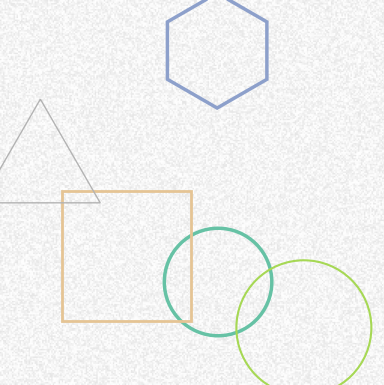[{"shape": "circle", "thickness": 2.5, "radius": 0.7, "center": [0.566, 0.267]}, {"shape": "hexagon", "thickness": 2.5, "radius": 0.75, "center": [0.564, 0.869]}, {"shape": "circle", "thickness": 1.5, "radius": 0.88, "center": [0.789, 0.149]}, {"shape": "square", "thickness": 2, "radius": 0.84, "center": [0.329, 0.335]}, {"shape": "triangle", "thickness": 1, "radius": 0.9, "center": [0.105, 0.563]}]